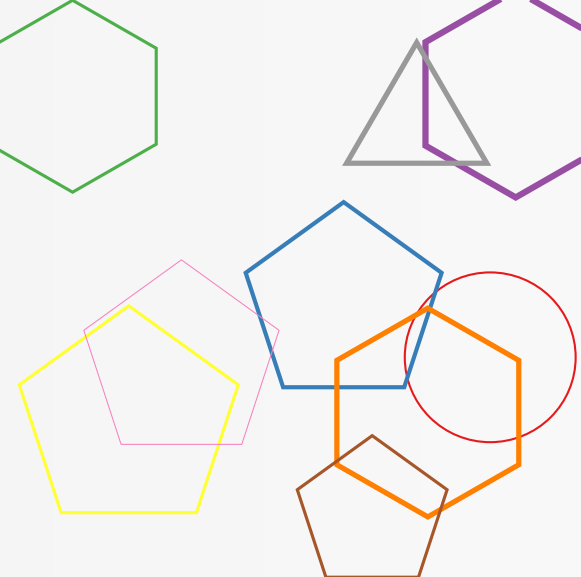[{"shape": "circle", "thickness": 1, "radius": 0.73, "center": [0.843, 0.38]}, {"shape": "pentagon", "thickness": 2, "radius": 0.89, "center": [0.591, 0.472]}, {"shape": "hexagon", "thickness": 1.5, "radius": 0.83, "center": [0.125, 0.832]}, {"shape": "hexagon", "thickness": 3, "radius": 0.9, "center": [0.887, 0.837]}, {"shape": "hexagon", "thickness": 2.5, "radius": 0.9, "center": [0.736, 0.285]}, {"shape": "pentagon", "thickness": 1.5, "radius": 0.99, "center": [0.222, 0.272]}, {"shape": "pentagon", "thickness": 1.5, "radius": 0.68, "center": [0.64, 0.109]}, {"shape": "pentagon", "thickness": 0.5, "radius": 0.88, "center": [0.312, 0.373]}, {"shape": "triangle", "thickness": 2.5, "radius": 0.7, "center": [0.717, 0.786]}]